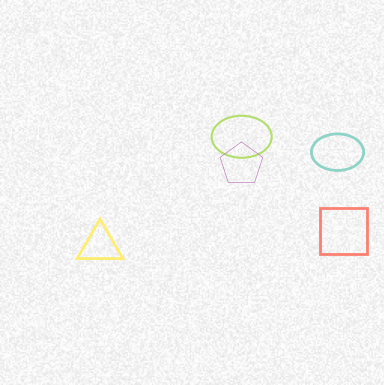[{"shape": "oval", "thickness": 2, "radius": 0.34, "center": [0.877, 0.605]}, {"shape": "square", "thickness": 2, "radius": 0.3, "center": [0.892, 0.399]}, {"shape": "oval", "thickness": 1.5, "radius": 0.39, "center": [0.628, 0.645]}, {"shape": "pentagon", "thickness": 0.5, "radius": 0.29, "center": [0.627, 0.573]}, {"shape": "triangle", "thickness": 2, "radius": 0.34, "center": [0.26, 0.363]}]